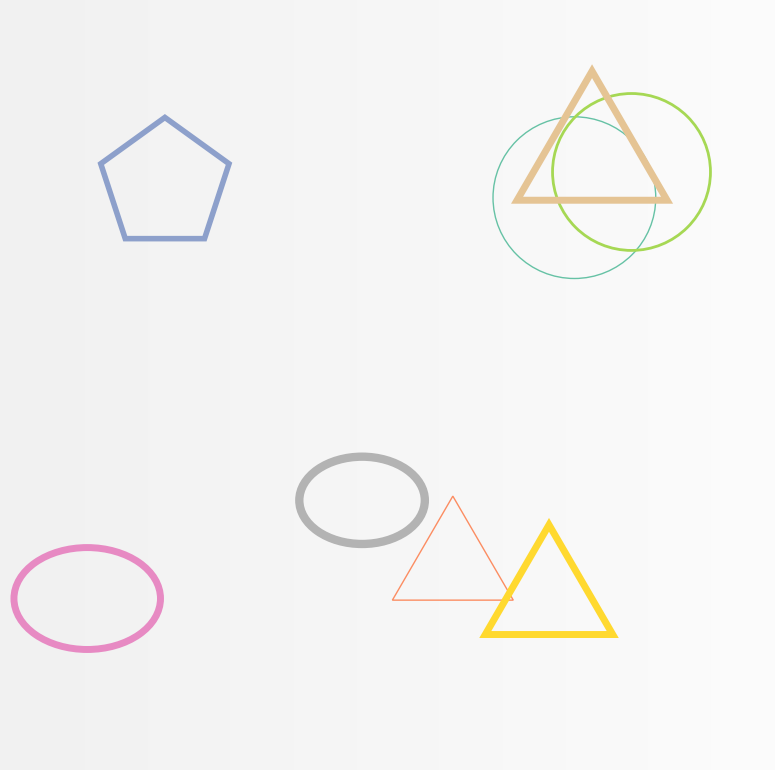[{"shape": "circle", "thickness": 0.5, "radius": 0.52, "center": [0.741, 0.743]}, {"shape": "triangle", "thickness": 0.5, "radius": 0.45, "center": [0.584, 0.266]}, {"shape": "pentagon", "thickness": 2, "radius": 0.44, "center": [0.213, 0.76]}, {"shape": "oval", "thickness": 2.5, "radius": 0.47, "center": [0.113, 0.223]}, {"shape": "circle", "thickness": 1, "radius": 0.51, "center": [0.815, 0.777]}, {"shape": "triangle", "thickness": 2.5, "radius": 0.47, "center": [0.708, 0.223]}, {"shape": "triangle", "thickness": 2.5, "radius": 0.56, "center": [0.764, 0.796]}, {"shape": "oval", "thickness": 3, "radius": 0.4, "center": [0.467, 0.35]}]